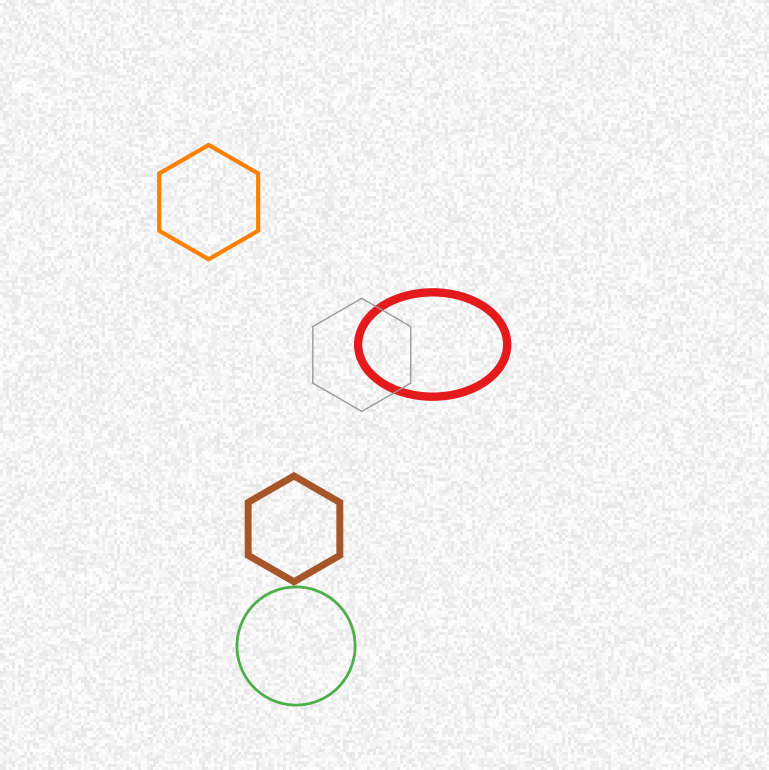[{"shape": "oval", "thickness": 3, "radius": 0.48, "center": [0.562, 0.553]}, {"shape": "circle", "thickness": 1, "radius": 0.38, "center": [0.384, 0.161]}, {"shape": "hexagon", "thickness": 1.5, "radius": 0.37, "center": [0.271, 0.737]}, {"shape": "hexagon", "thickness": 2.5, "radius": 0.34, "center": [0.382, 0.313]}, {"shape": "hexagon", "thickness": 0.5, "radius": 0.37, "center": [0.47, 0.539]}]